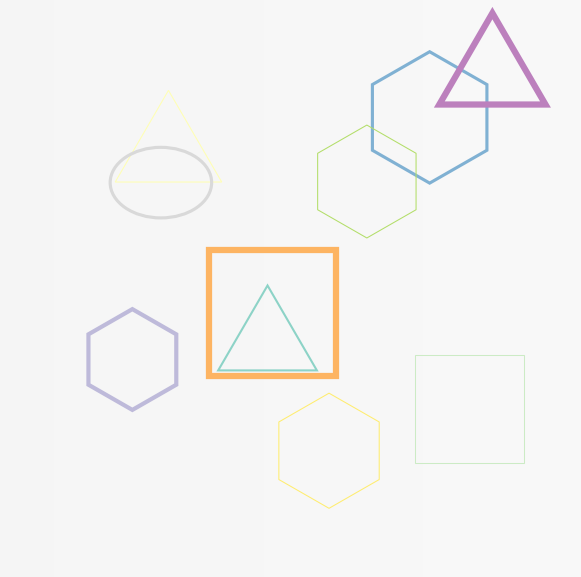[{"shape": "triangle", "thickness": 1, "radius": 0.49, "center": [0.46, 0.407]}, {"shape": "triangle", "thickness": 0.5, "radius": 0.53, "center": [0.29, 0.737]}, {"shape": "hexagon", "thickness": 2, "radius": 0.44, "center": [0.228, 0.377]}, {"shape": "hexagon", "thickness": 1.5, "radius": 0.57, "center": [0.739, 0.796]}, {"shape": "square", "thickness": 3, "radius": 0.55, "center": [0.469, 0.458]}, {"shape": "hexagon", "thickness": 0.5, "radius": 0.49, "center": [0.631, 0.685]}, {"shape": "oval", "thickness": 1.5, "radius": 0.44, "center": [0.277, 0.683]}, {"shape": "triangle", "thickness": 3, "radius": 0.53, "center": [0.847, 0.871]}, {"shape": "square", "thickness": 0.5, "radius": 0.47, "center": [0.807, 0.291]}, {"shape": "hexagon", "thickness": 0.5, "radius": 0.5, "center": [0.566, 0.219]}]